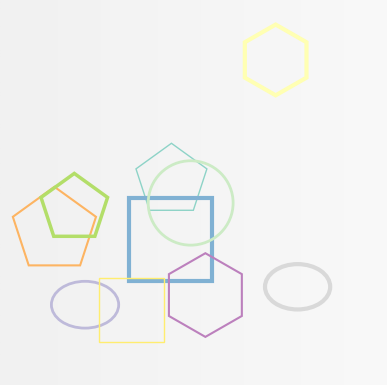[{"shape": "pentagon", "thickness": 1, "radius": 0.48, "center": [0.442, 0.532]}, {"shape": "hexagon", "thickness": 3, "radius": 0.46, "center": [0.711, 0.844]}, {"shape": "oval", "thickness": 2, "radius": 0.43, "center": [0.219, 0.209]}, {"shape": "square", "thickness": 3, "radius": 0.54, "center": [0.44, 0.378]}, {"shape": "pentagon", "thickness": 1.5, "radius": 0.56, "center": [0.14, 0.402]}, {"shape": "pentagon", "thickness": 2.5, "radius": 0.45, "center": [0.192, 0.459]}, {"shape": "oval", "thickness": 3, "radius": 0.42, "center": [0.768, 0.255]}, {"shape": "hexagon", "thickness": 1.5, "radius": 0.54, "center": [0.53, 0.234]}, {"shape": "circle", "thickness": 2, "radius": 0.55, "center": [0.492, 0.473]}, {"shape": "square", "thickness": 1, "radius": 0.42, "center": [0.34, 0.195]}]